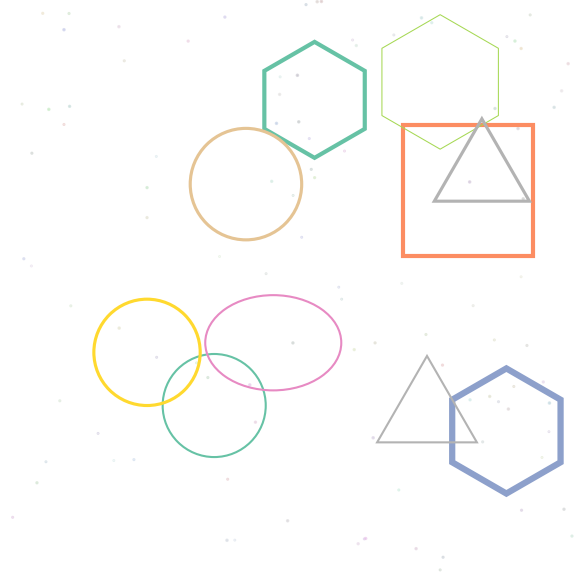[{"shape": "circle", "thickness": 1, "radius": 0.45, "center": [0.371, 0.297]}, {"shape": "hexagon", "thickness": 2, "radius": 0.5, "center": [0.545, 0.826]}, {"shape": "square", "thickness": 2, "radius": 0.56, "center": [0.811, 0.669]}, {"shape": "hexagon", "thickness": 3, "radius": 0.54, "center": [0.877, 0.253]}, {"shape": "oval", "thickness": 1, "radius": 0.59, "center": [0.473, 0.406]}, {"shape": "hexagon", "thickness": 0.5, "radius": 0.58, "center": [0.762, 0.857]}, {"shape": "circle", "thickness": 1.5, "radius": 0.46, "center": [0.255, 0.389]}, {"shape": "circle", "thickness": 1.5, "radius": 0.48, "center": [0.426, 0.68]}, {"shape": "triangle", "thickness": 1, "radius": 0.5, "center": [0.739, 0.283]}, {"shape": "triangle", "thickness": 1.5, "radius": 0.48, "center": [0.834, 0.698]}]